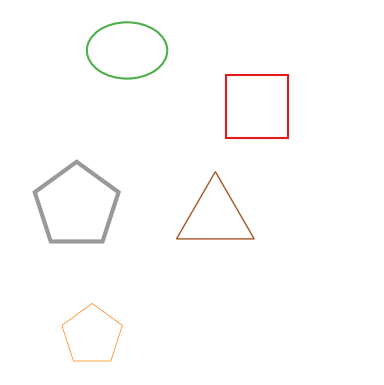[{"shape": "square", "thickness": 1.5, "radius": 0.41, "center": [0.668, 0.724]}, {"shape": "oval", "thickness": 1.5, "radius": 0.52, "center": [0.33, 0.869]}, {"shape": "pentagon", "thickness": 0.5, "radius": 0.41, "center": [0.239, 0.129]}, {"shape": "triangle", "thickness": 1, "radius": 0.58, "center": [0.559, 0.438]}, {"shape": "pentagon", "thickness": 3, "radius": 0.57, "center": [0.199, 0.465]}]